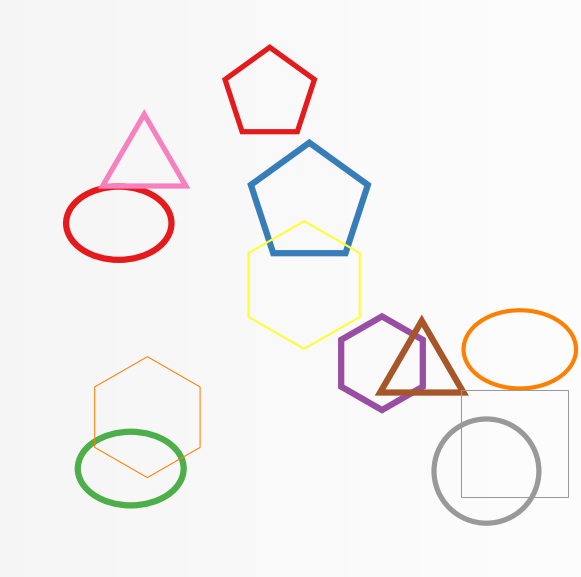[{"shape": "pentagon", "thickness": 2.5, "radius": 0.4, "center": [0.464, 0.836]}, {"shape": "oval", "thickness": 3, "radius": 0.45, "center": [0.204, 0.613]}, {"shape": "pentagon", "thickness": 3, "radius": 0.53, "center": [0.532, 0.646]}, {"shape": "oval", "thickness": 3, "radius": 0.46, "center": [0.225, 0.188]}, {"shape": "hexagon", "thickness": 3, "radius": 0.41, "center": [0.657, 0.37]}, {"shape": "oval", "thickness": 2, "radius": 0.48, "center": [0.894, 0.394]}, {"shape": "hexagon", "thickness": 0.5, "radius": 0.52, "center": [0.254, 0.277]}, {"shape": "hexagon", "thickness": 1, "radius": 0.55, "center": [0.523, 0.506]}, {"shape": "triangle", "thickness": 3, "radius": 0.41, "center": [0.726, 0.361]}, {"shape": "triangle", "thickness": 2.5, "radius": 0.41, "center": [0.248, 0.718]}, {"shape": "square", "thickness": 0.5, "radius": 0.46, "center": [0.885, 0.232]}, {"shape": "circle", "thickness": 2.5, "radius": 0.45, "center": [0.837, 0.183]}]